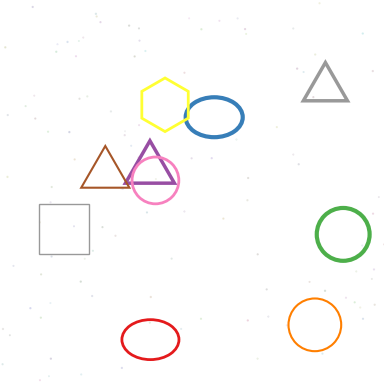[{"shape": "oval", "thickness": 2, "radius": 0.37, "center": [0.391, 0.118]}, {"shape": "oval", "thickness": 3, "radius": 0.37, "center": [0.556, 0.696]}, {"shape": "circle", "thickness": 3, "radius": 0.34, "center": [0.891, 0.391]}, {"shape": "triangle", "thickness": 2.5, "radius": 0.37, "center": [0.389, 0.561]}, {"shape": "circle", "thickness": 1.5, "radius": 0.34, "center": [0.818, 0.156]}, {"shape": "hexagon", "thickness": 2, "radius": 0.35, "center": [0.429, 0.728]}, {"shape": "triangle", "thickness": 1.5, "radius": 0.36, "center": [0.274, 0.549]}, {"shape": "circle", "thickness": 2, "radius": 0.3, "center": [0.404, 0.531]}, {"shape": "triangle", "thickness": 2.5, "radius": 0.33, "center": [0.845, 0.771]}, {"shape": "square", "thickness": 1, "radius": 0.32, "center": [0.166, 0.406]}]